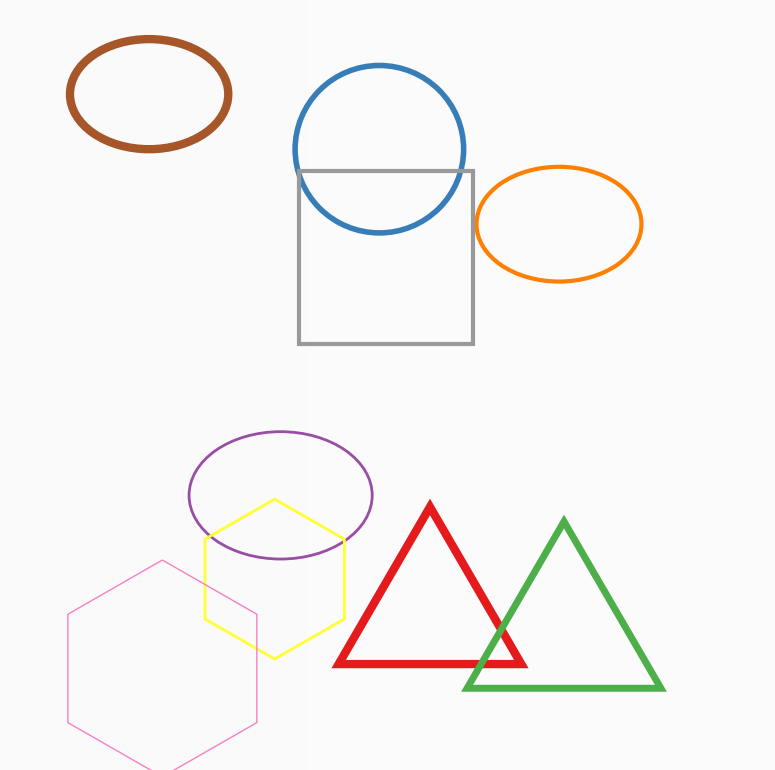[{"shape": "triangle", "thickness": 3, "radius": 0.68, "center": [0.555, 0.206]}, {"shape": "circle", "thickness": 2, "radius": 0.54, "center": [0.49, 0.806]}, {"shape": "triangle", "thickness": 2.5, "radius": 0.72, "center": [0.728, 0.178]}, {"shape": "oval", "thickness": 1, "radius": 0.59, "center": [0.362, 0.357]}, {"shape": "oval", "thickness": 1.5, "radius": 0.53, "center": [0.721, 0.709]}, {"shape": "hexagon", "thickness": 1, "radius": 0.52, "center": [0.354, 0.248]}, {"shape": "oval", "thickness": 3, "radius": 0.51, "center": [0.192, 0.878]}, {"shape": "hexagon", "thickness": 0.5, "radius": 0.7, "center": [0.209, 0.132]}, {"shape": "square", "thickness": 1.5, "radius": 0.56, "center": [0.498, 0.666]}]